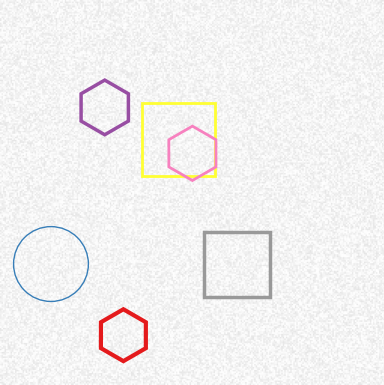[{"shape": "hexagon", "thickness": 3, "radius": 0.34, "center": [0.32, 0.129]}, {"shape": "circle", "thickness": 1, "radius": 0.49, "center": [0.132, 0.314]}, {"shape": "hexagon", "thickness": 2.5, "radius": 0.35, "center": [0.272, 0.721]}, {"shape": "square", "thickness": 2, "radius": 0.47, "center": [0.464, 0.638]}, {"shape": "hexagon", "thickness": 2, "radius": 0.35, "center": [0.5, 0.602]}, {"shape": "square", "thickness": 2.5, "radius": 0.42, "center": [0.616, 0.313]}]